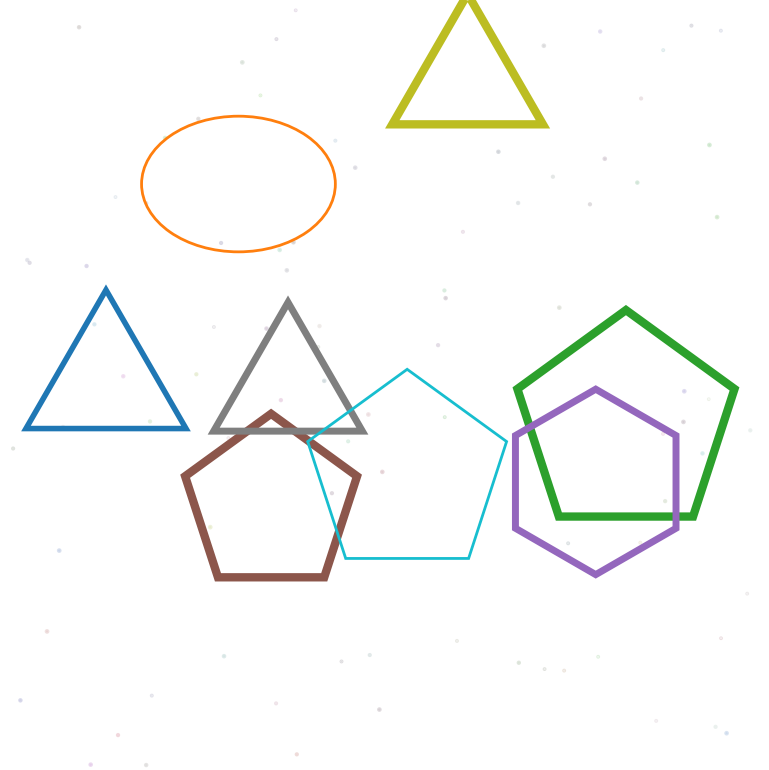[{"shape": "triangle", "thickness": 2, "radius": 0.6, "center": [0.138, 0.503]}, {"shape": "oval", "thickness": 1, "radius": 0.63, "center": [0.31, 0.761]}, {"shape": "pentagon", "thickness": 3, "radius": 0.74, "center": [0.813, 0.449]}, {"shape": "hexagon", "thickness": 2.5, "radius": 0.6, "center": [0.774, 0.374]}, {"shape": "pentagon", "thickness": 3, "radius": 0.59, "center": [0.352, 0.345]}, {"shape": "triangle", "thickness": 2.5, "radius": 0.56, "center": [0.374, 0.496]}, {"shape": "triangle", "thickness": 3, "radius": 0.56, "center": [0.607, 0.895]}, {"shape": "pentagon", "thickness": 1, "radius": 0.68, "center": [0.529, 0.385]}]